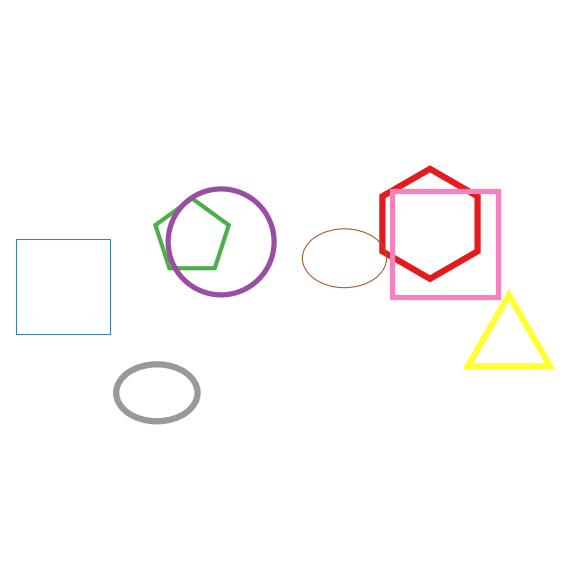[{"shape": "hexagon", "thickness": 3, "radius": 0.48, "center": [0.745, 0.612]}, {"shape": "square", "thickness": 0.5, "radius": 0.41, "center": [0.109, 0.503]}, {"shape": "pentagon", "thickness": 2, "radius": 0.33, "center": [0.333, 0.589]}, {"shape": "circle", "thickness": 2.5, "radius": 0.46, "center": [0.383, 0.58]}, {"shape": "triangle", "thickness": 3, "radius": 0.41, "center": [0.881, 0.406]}, {"shape": "oval", "thickness": 0.5, "radius": 0.36, "center": [0.596, 0.552]}, {"shape": "square", "thickness": 2.5, "radius": 0.46, "center": [0.771, 0.576]}, {"shape": "oval", "thickness": 3, "radius": 0.35, "center": [0.272, 0.319]}]